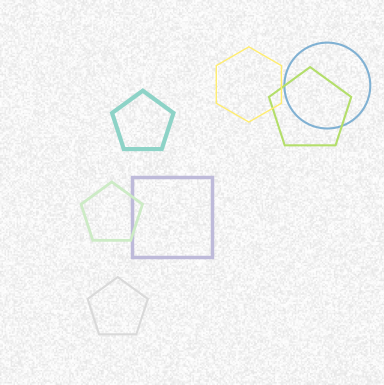[{"shape": "pentagon", "thickness": 3, "radius": 0.42, "center": [0.371, 0.681]}, {"shape": "square", "thickness": 2.5, "radius": 0.52, "center": [0.447, 0.437]}, {"shape": "circle", "thickness": 1.5, "radius": 0.56, "center": [0.85, 0.778]}, {"shape": "pentagon", "thickness": 1.5, "radius": 0.56, "center": [0.806, 0.713]}, {"shape": "pentagon", "thickness": 1.5, "radius": 0.41, "center": [0.306, 0.198]}, {"shape": "pentagon", "thickness": 2, "radius": 0.42, "center": [0.29, 0.444]}, {"shape": "hexagon", "thickness": 1, "radius": 0.49, "center": [0.646, 0.781]}]